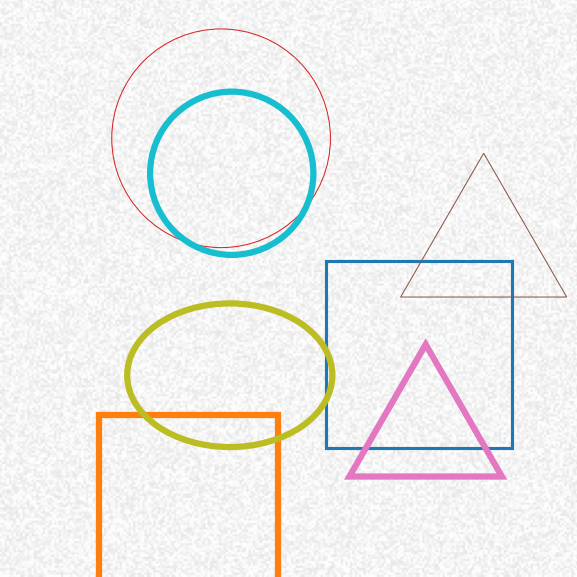[{"shape": "square", "thickness": 1.5, "radius": 0.81, "center": [0.726, 0.385]}, {"shape": "square", "thickness": 3, "radius": 0.77, "center": [0.326, 0.125]}, {"shape": "circle", "thickness": 0.5, "radius": 0.95, "center": [0.383, 0.76]}, {"shape": "triangle", "thickness": 0.5, "radius": 0.83, "center": [0.838, 0.568]}, {"shape": "triangle", "thickness": 3, "radius": 0.76, "center": [0.737, 0.25]}, {"shape": "oval", "thickness": 3, "radius": 0.89, "center": [0.398, 0.349]}, {"shape": "circle", "thickness": 3, "radius": 0.71, "center": [0.401, 0.699]}]